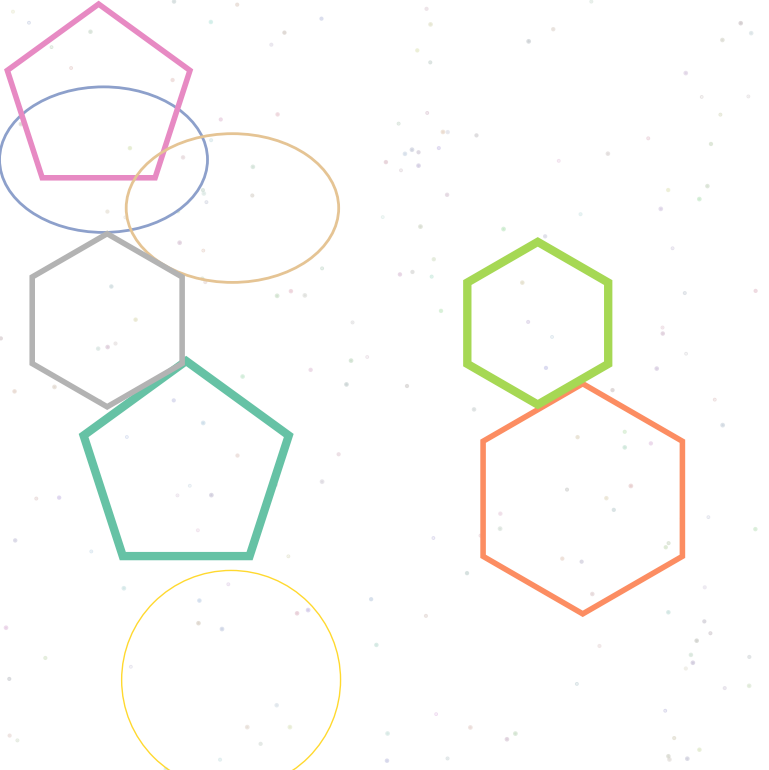[{"shape": "pentagon", "thickness": 3, "radius": 0.7, "center": [0.242, 0.391]}, {"shape": "hexagon", "thickness": 2, "radius": 0.75, "center": [0.757, 0.352]}, {"shape": "oval", "thickness": 1, "radius": 0.68, "center": [0.134, 0.793]}, {"shape": "pentagon", "thickness": 2, "radius": 0.62, "center": [0.128, 0.87]}, {"shape": "hexagon", "thickness": 3, "radius": 0.53, "center": [0.698, 0.58]}, {"shape": "circle", "thickness": 0.5, "radius": 0.71, "center": [0.3, 0.117]}, {"shape": "oval", "thickness": 1, "radius": 0.69, "center": [0.302, 0.73]}, {"shape": "hexagon", "thickness": 2, "radius": 0.56, "center": [0.139, 0.584]}]